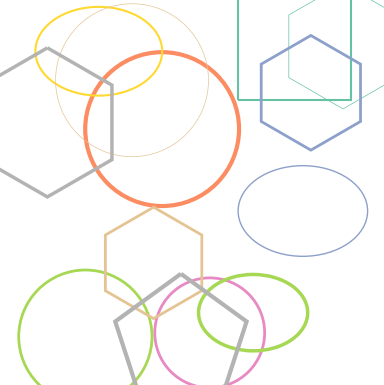[{"shape": "square", "thickness": 1.5, "radius": 0.74, "center": [0.765, 0.888]}, {"shape": "hexagon", "thickness": 0.5, "radius": 0.81, "center": [0.891, 0.88]}, {"shape": "circle", "thickness": 3, "radius": 1.0, "center": [0.421, 0.665]}, {"shape": "hexagon", "thickness": 2, "radius": 0.74, "center": [0.807, 0.759]}, {"shape": "oval", "thickness": 1, "radius": 0.84, "center": [0.787, 0.452]}, {"shape": "circle", "thickness": 2, "radius": 0.71, "center": [0.545, 0.136]}, {"shape": "circle", "thickness": 2, "radius": 0.87, "center": [0.222, 0.126]}, {"shape": "oval", "thickness": 2.5, "radius": 0.71, "center": [0.657, 0.188]}, {"shape": "oval", "thickness": 1.5, "radius": 0.82, "center": [0.257, 0.867]}, {"shape": "hexagon", "thickness": 2, "radius": 0.72, "center": [0.399, 0.317]}, {"shape": "circle", "thickness": 0.5, "radius": 0.99, "center": [0.343, 0.792]}, {"shape": "pentagon", "thickness": 3, "radius": 0.9, "center": [0.47, 0.109]}, {"shape": "hexagon", "thickness": 2.5, "radius": 0.97, "center": [0.123, 0.682]}]